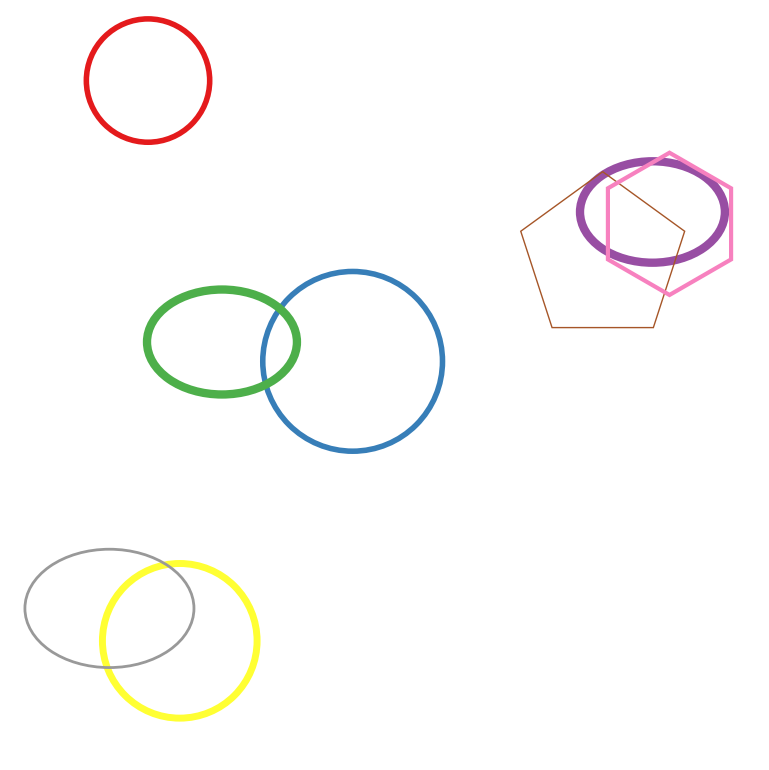[{"shape": "circle", "thickness": 2, "radius": 0.4, "center": [0.192, 0.895]}, {"shape": "circle", "thickness": 2, "radius": 0.58, "center": [0.458, 0.531]}, {"shape": "oval", "thickness": 3, "radius": 0.49, "center": [0.288, 0.556]}, {"shape": "oval", "thickness": 3, "radius": 0.47, "center": [0.847, 0.725]}, {"shape": "circle", "thickness": 2.5, "radius": 0.5, "center": [0.233, 0.168]}, {"shape": "pentagon", "thickness": 0.5, "radius": 0.56, "center": [0.783, 0.665]}, {"shape": "hexagon", "thickness": 1.5, "radius": 0.46, "center": [0.869, 0.709]}, {"shape": "oval", "thickness": 1, "radius": 0.55, "center": [0.142, 0.21]}]